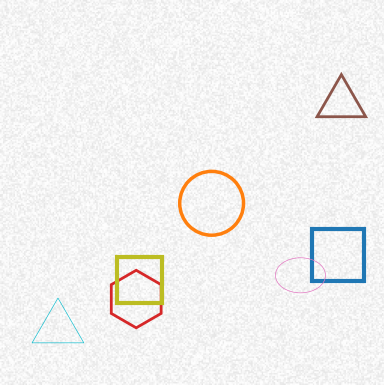[{"shape": "square", "thickness": 3, "radius": 0.34, "center": [0.877, 0.338]}, {"shape": "circle", "thickness": 2.5, "radius": 0.41, "center": [0.55, 0.472]}, {"shape": "hexagon", "thickness": 2, "radius": 0.37, "center": [0.354, 0.223]}, {"shape": "triangle", "thickness": 2, "radius": 0.36, "center": [0.887, 0.733]}, {"shape": "oval", "thickness": 0.5, "radius": 0.33, "center": [0.78, 0.285]}, {"shape": "square", "thickness": 3, "radius": 0.3, "center": [0.363, 0.273]}, {"shape": "triangle", "thickness": 0.5, "radius": 0.39, "center": [0.151, 0.148]}]